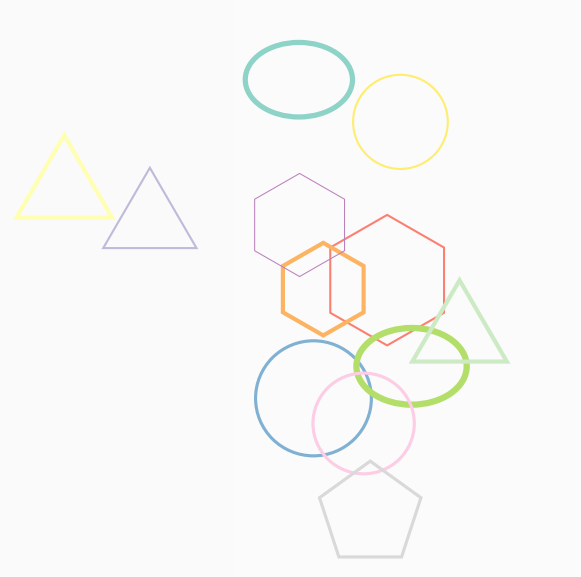[{"shape": "oval", "thickness": 2.5, "radius": 0.46, "center": [0.514, 0.861]}, {"shape": "triangle", "thickness": 2, "radius": 0.47, "center": [0.111, 0.67]}, {"shape": "triangle", "thickness": 1, "radius": 0.46, "center": [0.258, 0.616]}, {"shape": "hexagon", "thickness": 1, "radius": 0.56, "center": [0.666, 0.514]}, {"shape": "circle", "thickness": 1.5, "radius": 0.5, "center": [0.539, 0.309]}, {"shape": "hexagon", "thickness": 2, "radius": 0.4, "center": [0.556, 0.498]}, {"shape": "oval", "thickness": 3, "radius": 0.47, "center": [0.708, 0.365]}, {"shape": "circle", "thickness": 1.5, "radius": 0.44, "center": [0.626, 0.266]}, {"shape": "pentagon", "thickness": 1.5, "radius": 0.46, "center": [0.637, 0.109]}, {"shape": "hexagon", "thickness": 0.5, "radius": 0.45, "center": [0.515, 0.61]}, {"shape": "triangle", "thickness": 2, "radius": 0.47, "center": [0.791, 0.42]}, {"shape": "circle", "thickness": 1, "radius": 0.41, "center": [0.689, 0.788]}]